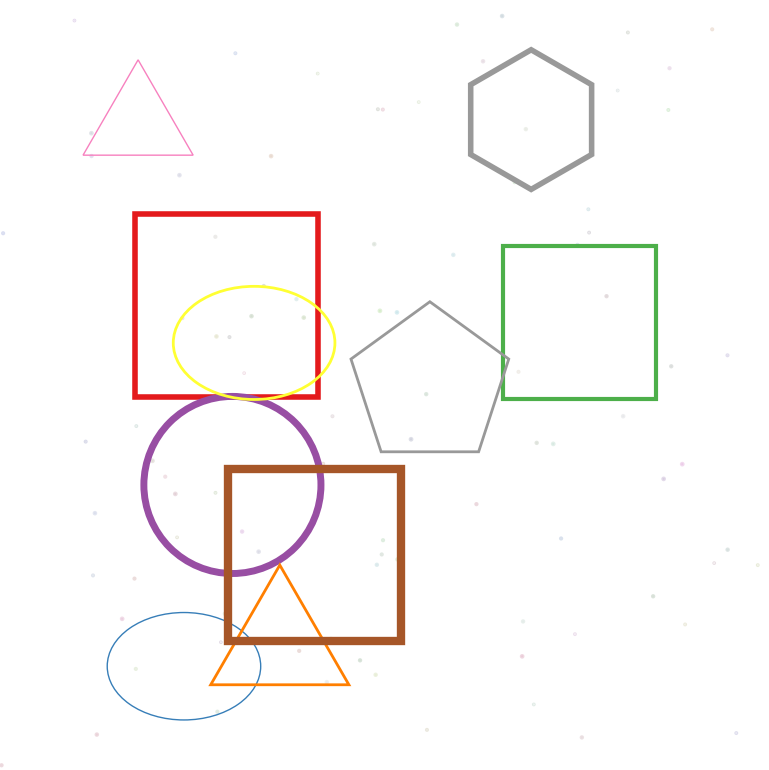[{"shape": "square", "thickness": 2, "radius": 0.59, "center": [0.294, 0.603]}, {"shape": "oval", "thickness": 0.5, "radius": 0.5, "center": [0.239, 0.135]}, {"shape": "square", "thickness": 1.5, "radius": 0.5, "center": [0.753, 0.581]}, {"shape": "circle", "thickness": 2.5, "radius": 0.57, "center": [0.302, 0.37]}, {"shape": "triangle", "thickness": 1, "radius": 0.52, "center": [0.363, 0.163]}, {"shape": "oval", "thickness": 1, "radius": 0.52, "center": [0.33, 0.555]}, {"shape": "square", "thickness": 3, "radius": 0.56, "center": [0.409, 0.279]}, {"shape": "triangle", "thickness": 0.5, "radius": 0.41, "center": [0.179, 0.84]}, {"shape": "pentagon", "thickness": 1, "radius": 0.54, "center": [0.558, 0.5]}, {"shape": "hexagon", "thickness": 2, "radius": 0.45, "center": [0.69, 0.845]}]